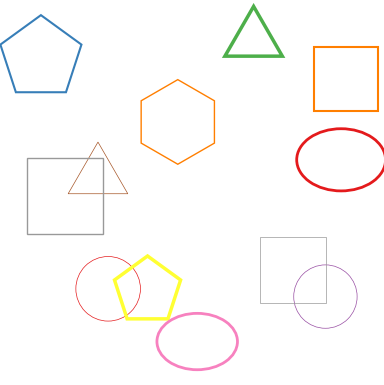[{"shape": "oval", "thickness": 2, "radius": 0.58, "center": [0.886, 0.585]}, {"shape": "circle", "thickness": 0.5, "radius": 0.42, "center": [0.281, 0.25]}, {"shape": "pentagon", "thickness": 1.5, "radius": 0.55, "center": [0.106, 0.85]}, {"shape": "triangle", "thickness": 2.5, "radius": 0.43, "center": [0.659, 0.897]}, {"shape": "circle", "thickness": 0.5, "radius": 0.41, "center": [0.845, 0.23]}, {"shape": "square", "thickness": 1.5, "radius": 0.41, "center": [0.898, 0.795]}, {"shape": "hexagon", "thickness": 1, "radius": 0.55, "center": [0.462, 0.683]}, {"shape": "pentagon", "thickness": 2.5, "radius": 0.45, "center": [0.383, 0.245]}, {"shape": "triangle", "thickness": 0.5, "radius": 0.45, "center": [0.254, 0.542]}, {"shape": "oval", "thickness": 2, "radius": 0.52, "center": [0.512, 0.113]}, {"shape": "square", "thickness": 1, "radius": 0.49, "center": [0.168, 0.49]}, {"shape": "square", "thickness": 0.5, "radius": 0.43, "center": [0.761, 0.299]}]